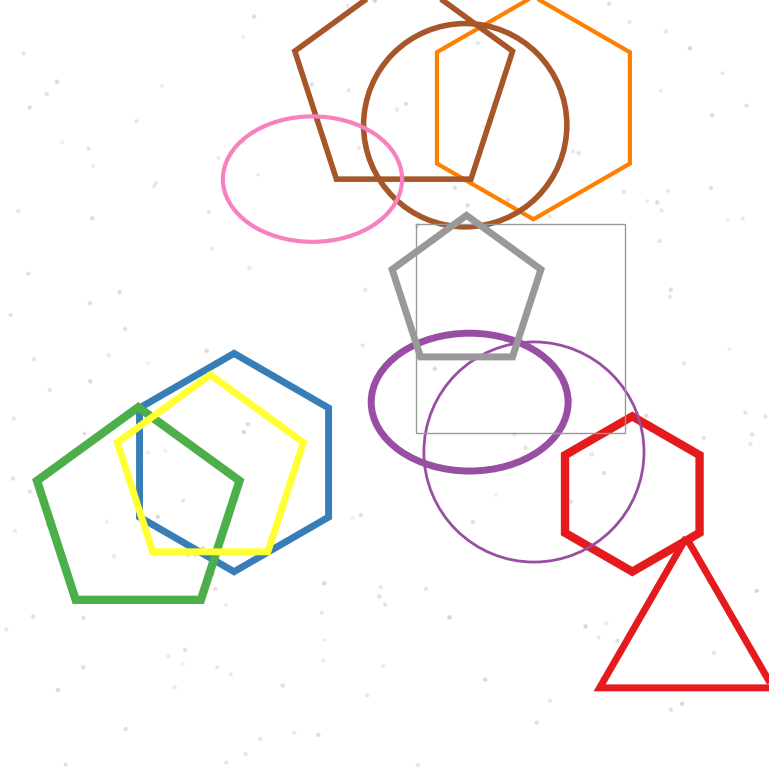[{"shape": "hexagon", "thickness": 3, "radius": 0.5, "center": [0.821, 0.358]}, {"shape": "triangle", "thickness": 2.5, "radius": 0.65, "center": [0.891, 0.172]}, {"shape": "hexagon", "thickness": 2.5, "radius": 0.71, "center": [0.304, 0.399]}, {"shape": "pentagon", "thickness": 3, "radius": 0.69, "center": [0.18, 0.333]}, {"shape": "circle", "thickness": 1, "radius": 0.71, "center": [0.693, 0.413]}, {"shape": "oval", "thickness": 2.5, "radius": 0.64, "center": [0.61, 0.478]}, {"shape": "hexagon", "thickness": 1.5, "radius": 0.72, "center": [0.693, 0.86]}, {"shape": "pentagon", "thickness": 2.5, "radius": 0.64, "center": [0.273, 0.386]}, {"shape": "pentagon", "thickness": 2, "radius": 0.74, "center": [0.524, 0.888]}, {"shape": "circle", "thickness": 2, "radius": 0.66, "center": [0.604, 0.837]}, {"shape": "oval", "thickness": 1.5, "radius": 0.58, "center": [0.406, 0.767]}, {"shape": "square", "thickness": 0.5, "radius": 0.68, "center": [0.676, 0.573]}, {"shape": "pentagon", "thickness": 2.5, "radius": 0.51, "center": [0.606, 0.619]}]